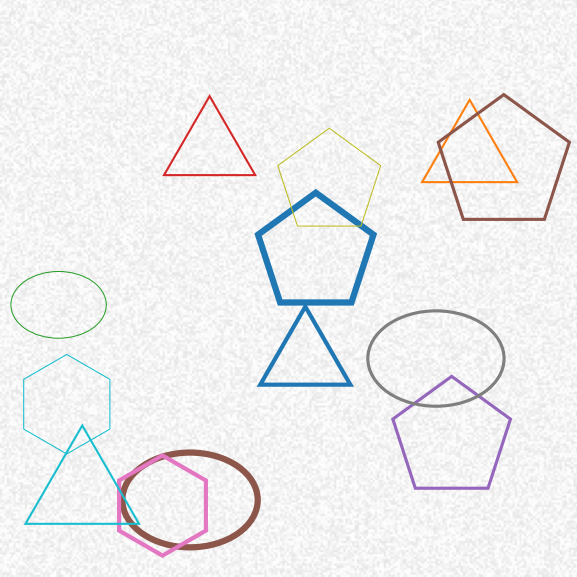[{"shape": "pentagon", "thickness": 3, "radius": 0.53, "center": [0.547, 0.56]}, {"shape": "triangle", "thickness": 2, "radius": 0.45, "center": [0.529, 0.378]}, {"shape": "triangle", "thickness": 1, "radius": 0.48, "center": [0.813, 0.731]}, {"shape": "oval", "thickness": 0.5, "radius": 0.41, "center": [0.101, 0.471]}, {"shape": "triangle", "thickness": 1, "radius": 0.46, "center": [0.363, 0.741]}, {"shape": "pentagon", "thickness": 1.5, "radius": 0.54, "center": [0.782, 0.24]}, {"shape": "pentagon", "thickness": 1.5, "radius": 0.6, "center": [0.872, 0.716]}, {"shape": "oval", "thickness": 3, "radius": 0.59, "center": [0.329, 0.133]}, {"shape": "hexagon", "thickness": 2, "radius": 0.43, "center": [0.281, 0.124]}, {"shape": "oval", "thickness": 1.5, "radius": 0.59, "center": [0.755, 0.378]}, {"shape": "pentagon", "thickness": 0.5, "radius": 0.47, "center": [0.57, 0.683]}, {"shape": "hexagon", "thickness": 0.5, "radius": 0.43, "center": [0.116, 0.299]}, {"shape": "triangle", "thickness": 1, "radius": 0.57, "center": [0.142, 0.149]}]